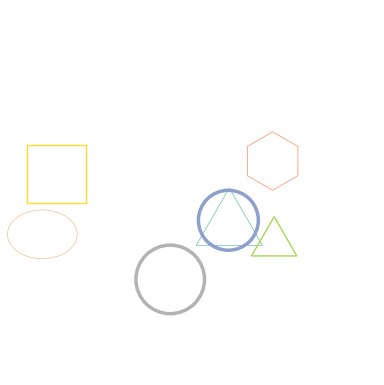[{"shape": "triangle", "thickness": 0.5, "radius": 0.5, "center": [0.596, 0.412]}, {"shape": "hexagon", "thickness": 0.5, "radius": 0.38, "center": [0.708, 0.582]}, {"shape": "circle", "thickness": 2.5, "radius": 0.39, "center": [0.593, 0.428]}, {"shape": "triangle", "thickness": 1, "radius": 0.34, "center": [0.712, 0.369]}, {"shape": "square", "thickness": 1, "radius": 0.38, "center": [0.147, 0.548]}, {"shape": "oval", "thickness": 0.5, "radius": 0.45, "center": [0.11, 0.391]}, {"shape": "circle", "thickness": 2.5, "radius": 0.45, "center": [0.442, 0.274]}]